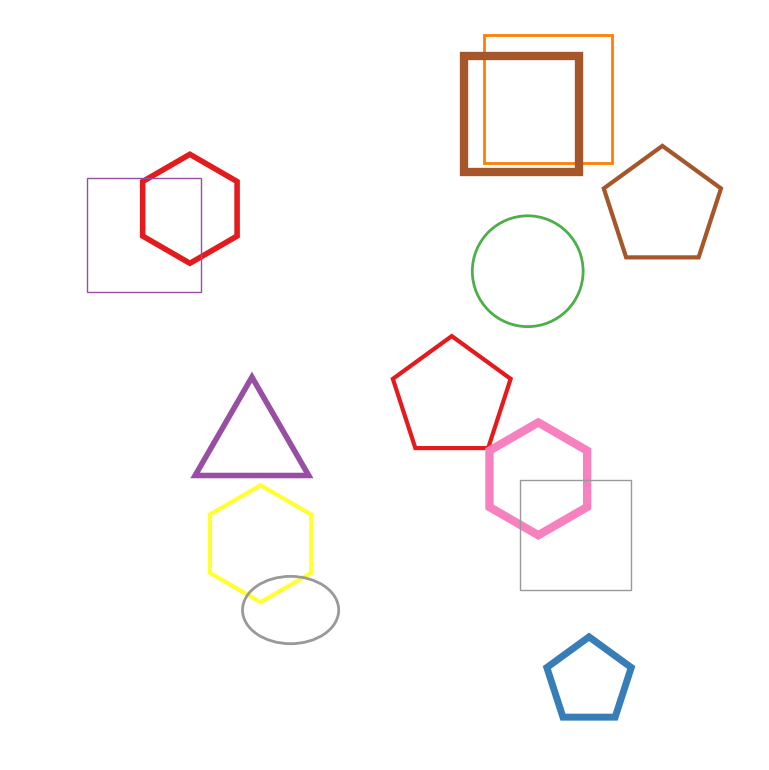[{"shape": "pentagon", "thickness": 1.5, "radius": 0.4, "center": [0.587, 0.483]}, {"shape": "hexagon", "thickness": 2, "radius": 0.35, "center": [0.247, 0.729]}, {"shape": "pentagon", "thickness": 2.5, "radius": 0.29, "center": [0.765, 0.115]}, {"shape": "circle", "thickness": 1, "radius": 0.36, "center": [0.685, 0.648]}, {"shape": "triangle", "thickness": 2, "radius": 0.43, "center": [0.327, 0.425]}, {"shape": "square", "thickness": 0.5, "radius": 0.37, "center": [0.187, 0.695]}, {"shape": "square", "thickness": 1, "radius": 0.42, "center": [0.711, 0.872]}, {"shape": "hexagon", "thickness": 1.5, "radius": 0.38, "center": [0.338, 0.294]}, {"shape": "pentagon", "thickness": 1.5, "radius": 0.4, "center": [0.86, 0.731]}, {"shape": "square", "thickness": 3, "radius": 0.37, "center": [0.677, 0.852]}, {"shape": "hexagon", "thickness": 3, "radius": 0.37, "center": [0.699, 0.378]}, {"shape": "oval", "thickness": 1, "radius": 0.31, "center": [0.377, 0.208]}, {"shape": "square", "thickness": 0.5, "radius": 0.36, "center": [0.747, 0.305]}]